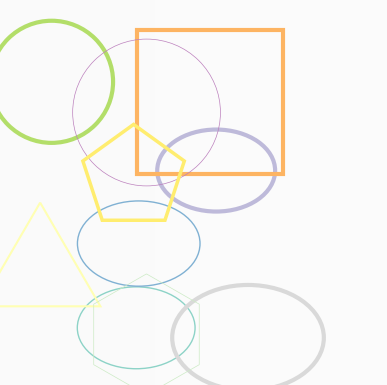[{"shape": "oval", "thickness": 1, "radius": 0.76, "center": [0.351, 0.149]}, {"shape": "triangle", "thickness": 1.5, "radius": 0.9, "center": [0.104, 0.294]}, {"shape": "oval", "thickness": 3, "radius": 0.76, "center": [0.558, 0.557]}, {"shape": "oval", "thickness": 1, "radius": 0.79, "center": [0.358, 0.367]}, {"shape": "square", "thickness": 3, "radius": 0.94, "center": [0.543, 0.735]}, {"shape": "circle", "thickness": 3, "radius": 0.79, "center": [0.133, 0.788]}, {"shape": "oval", "thickness": 3, "radius": 0.98, "center": [0.64, 0.123]}, {"shape": "circle", "thickness": 0.5, "radius": 0.95, "center": [0.378, 0.708]}, {"shape": "hexagon", "thickness": 0.5, "radius": 0.79, "center": [0.378, 0.131]}, {"shape": "pentagon", "thickness": 2.5, "radius": 0.69, "center": [0.345, 0.539]}]